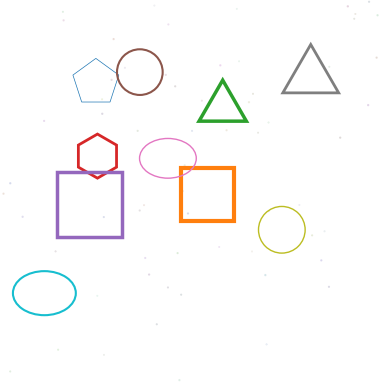[{"shape": "pentagon", "thickness": 0.5, "radius": 0.31, "center": [0.249, 0.786]}, {"shape": "square", "thickness": 3, "radius": 0.34, "center": [0.538, 0.495]}, {"shape": "triangle", "thickness": 2.5, "radius": 0.35, "center": [0.578, 0.721]}, {"shape": "hexagon", "thickness": 2, "radius": 0.29, "center": [0.253, 0.595]}, {"shape": "square", "thickness": 2.5, "radius": 0.43, "center": [0.232, 0.469]}, {"shape": "circle", "thickness": 1.5, "radius": 0.3, "center": [0.363, 0.813]}, {"shape": "oval", "thickness": 1, "radius": 0.37, "center": [0.436, 0.589]}, {"shape": "triangle", "thickness": 2, "radius": 0.42, "center": [0.807, 0.801]}, {"shape": "circle", "thickness": 1, "radius": 0.3, "center": [0.732, 0.403]}, {"shape": "oval", "thickness": 1.5, "radius": 0.41, "center": [0.115, 0.239]}]